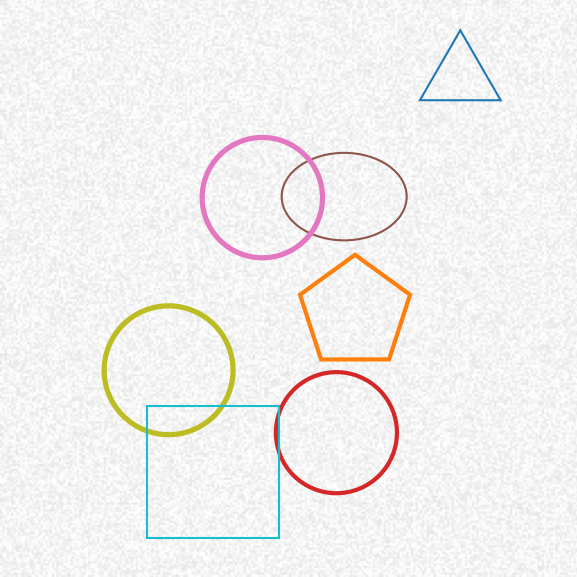[{"shape": "triangle", "thickness": 1, "radius": 0.4, "center": [0.797, 0.866]}, {"shape": "pentagon", "thickness": 2, "radius": 0.5, "center": [0.615, 0.458]}, {"shape": "circle", "thickness": 2, "radius": 0.52, "center": [0.583, 0.25]}, {"shape": "oval", "thickness": 1, "radius": 0.54, "center": [0.596, 0.659]}, {"shape": "circle", "thickness": 2.5, "radius": 0.52, "center": [0.454, 0.657]}, {"shape": "circle", "thickness": 2.5, "radius": 0.56, "center": [0.292, 0.358]}, {"shape": "square", "thickness": 1, "radius": 0.57, "center": [0.369, 0.182]}]